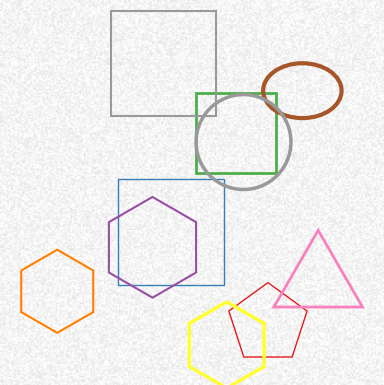[{"shape": "pentagon", "thickness": 1, "radius": 0.53, "center": [0.696, 0.159]}, {"shape": "square", "thickness": 1, "radius": 0.69, "center": [0.444, 0.398]}, {"shape": "square", "thickness": 2, "radius": 0.52, "center": [0.612, 0.655]}, {"shape": "hexagon", "thickness": 1.5, "radius": 0.65, "center": [0.396, 0.358]}, {"shape": "hexagon", "thickness": 1.5, "radius": 0.54, "center": [0.149, 0.243]}, {"shape": "hexagon", "thickness": 2.5, "radius": 0.56, "center": [0.589, 0.104]}, {"shape": "oval", "thickness": 3, "radius": 0.51, "center": [0.785, 0.764]}, {"shape": "triangle", "thickness": 2, "radius": 0.66, "center": [0.826, 0.269]}, {"shape": "square", "thickness": 1.5, "radius": 0.68, "center": [0.425, 0.836]}, {"shape": "circle", "thickness": 2.5, "radius": 0.62, "center": [0.632, 0.631]}]